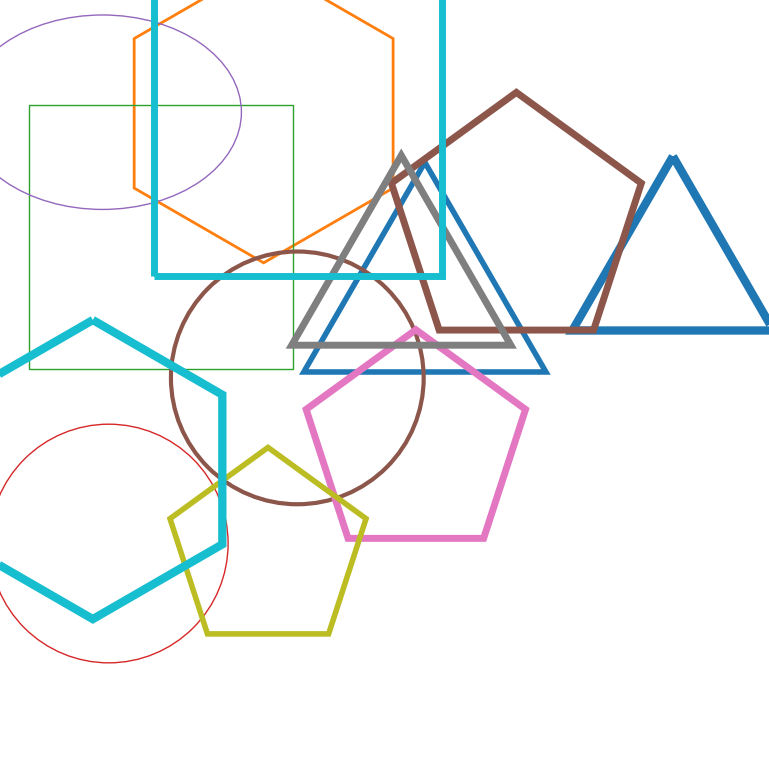[{"shape": "triangle", "thickness": 2, "radius": 0.91, "center": [0.552, 0.608]}, {"shape": "triangle", "thickness": 3, "radius": 0.75, "center": [0.874, 0.646]}, {"shape": "hexagon", "thickness": 1, "radius": 0.97, "center": [0.342, 0.853]}, {"shape": "square", "thickness": 0.5, "radius": 0.86, "center": [0.209, 0.693]}, {"shape": "circle", "thickness": 0.5, "radius": 0.77, "center": [0.141, 0.294]}, {"shape": "oval", "thickness": 0.5, "radius": 0.9, "center": [0.133, 0.854]}, {"shape": "circle", "thickness": 1.5, "radius": 0.82, "center": [0.386, 0.509]}, {"shape": "pentagon", "thickness": 2.5, "radius": 0.85, "center": [0.671, 0.709]}, {"shape": "pentagon", "thickness": 2.5, "radius": 0.75, "center": [0.54, 0.422]}, {"shape": "triangle", "thickness": 2.5, "radius": 0.82, "center": [0.521, 0.634]}, {"shape": "pentagon", "thickness": 2, "radius": 0.67, "center": [0.348, 0.285]}, {"shape": "square", "thickness": 2.5, "radius": 0.94, "center": [0.387, 0.829]}, {"shape": "hexagon", "thickness": 3, "radius": 0.97, "center": [0.121, 0.39]}]